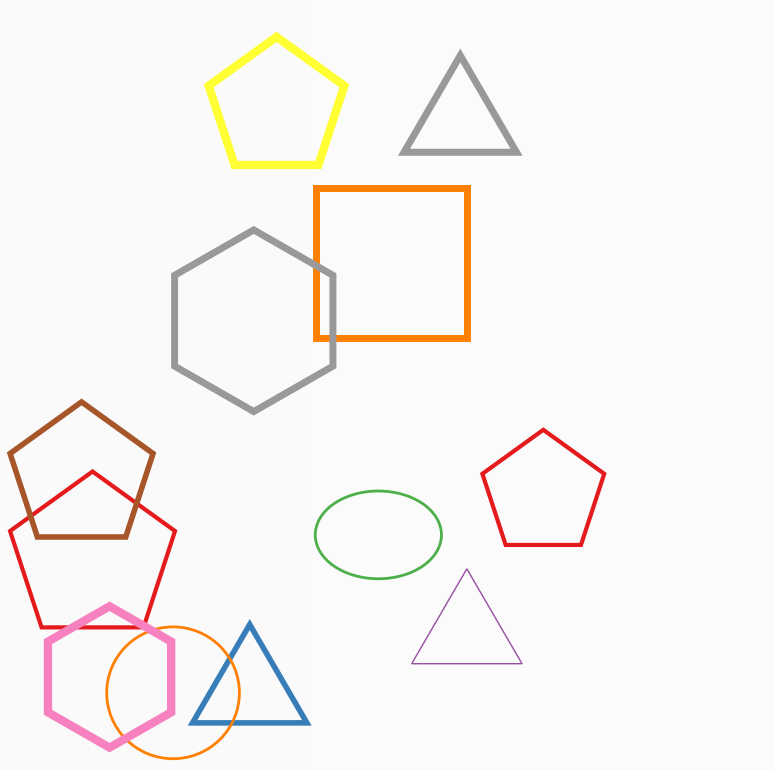[{"shape": "pentagon", "thickness": 1.5, "radius": 0.41, "center": [0.701, 0.359]}, {"shape": "pentagon", "thickness": 1.5, "radius": 0.56, "center": [0.119, 0.276]}, {"shape": "triangle", "thickness": 2, "radius": 0.43, "center": [0.322, 0.104]}, {"shape": "oval", "thickness": 1, "radius": 0.41, "center": [0.488, 0.305]}, {"shape": "triangle", "thickness": 0.5, "radius": 0.41, "center": [0.602, 0.179]}, {"shape": "square", "thickness": 2.5, "radius": 0.49, "center": [0.505, 0.658]}, {"shape": "circle", "thickness": 1, "radius": 0.43, "center": [0.223, 0.1]}, {"shape": "pentagon", "thickness": 3, "radius": 0.46, "center": [0.357, 0.86]}, {"shape": "pentagon", "thickness": 2, "radius": 0.48, "center": [0.105, 0.381]}, {"shape": "hexagon", "thickness": 3, "radius": 0.46, "center": [0.141, 0.121]}, {"shape": "hexagon", "thickness": 2.5, "radius": 0.59, "center": [0.327, 0.583]}, {"shape": "triangle", "thickness": 2.5, "radius": 0.42, "center": [0.594, 0.844]}]